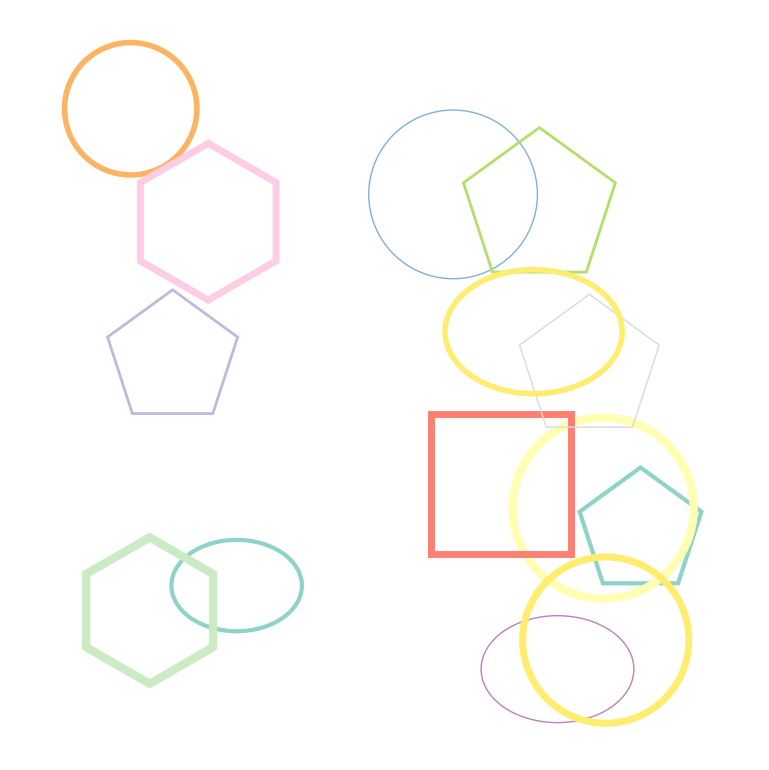[{"shape": "oval", "thickness": 1.5, "radius": 0.42, "center": [0.307, 0.24]}, {"shape": "pentagon", "thickness": 1.5, "radius": 0.42, "center": [0.832, 0.31]}, {"shape": "circle", "thickness": 3, "radius": 0.59, "center": [0.783, 0.34]}, {"shape": "pentagon", "thickness": 1, "radius": 0.44, "center": [0.224, 0.535]}, {"shape": "square", "thickness": 2.5, "radius": 0.46, "center": [0.651, 0.371]}, {"shape": "circle", "thickness": 0.5, "radius": 0.55, "center": [0.588, 0.748]}, {"shape": "circle", "thickness": 2, "radius": 0.43, "center": [0.17, 0.859]}, {"shape": "pentagon", "thickness": 1, "radius": 0.52, "center": [0.701, 0.731]}, {"shape": "hexagon", "thickness": 2.5, "radius": 0.51, "center": [0.27, 0.712]}, {"shape": "pentagon", "thickness": 0.5, "radius": 0.48, "center": [0.765, 0.522]}, {"shape": "oval", "thickness": 0.5, "radius": 0.5, "center": [0.724, 0.131]}, {"shape": "hexagon", "thickness": 3, "radius": 0.48, "center": [0.194, 0.207]}, {"shape": "oval", "thickness": 2, "radius": 0.58, "center": [0.693, 0.569]}, {"shape": "circle", "thickness": 2.5, "radius": 0.54, "center": [0.787, 0.169]}]